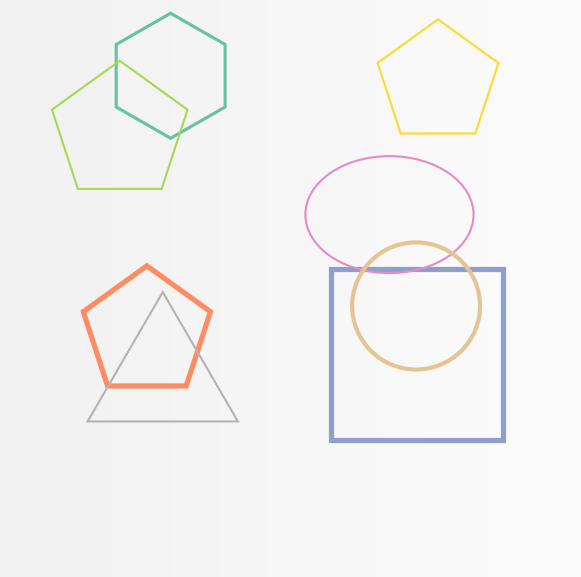[{"shape": "hexagon", "thickness": 1.5, "radius": 0.54, "center": [0.294, 0.868]}, {"shape": "pentagon", "thickness": 2.5, "radius": 0.58, "center": [0.253, 0.424]}, {"shape": "square", "thickness": 2.5, "radius": 0.74, "center": [0.717, 0.385]}, {"shape": "oval", "thickness": 1, "radius": 0.72, "center": [0.67, 0.628]}, {"shape": "pentagon", "thickness": 1, "radius": 0.61, "center": [0.206, 0.771]}, {"shape": "pentagon", "thickness": 1, "radius": 0.55, "center": [0.754, 0.856]}, {"shape": "circle", "thickness": 2, "radius": 0.55, "center": [0.716, 0.469]}, {"shape": "triangle", "thickness": 1, "radius": 0.75, "center": [0.28, 0.344]}]